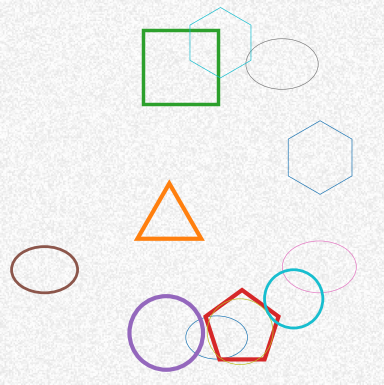[{"shape": "oval", "thickness": 0.5, "radius": 0.4, "center": [0.563, 0.123]}, {"shape": "hexagon", "thickness": 0.5, "radius": 0.48, "center": [0.831, 0.591]}, {"shape": "triangle", "thickness": 3, "radius": 0.48, "center": [0.44, 0.428]}, {"shape": "square", "thickness": 2.5, "radius": 0.49, "center": [0.469, 0.826]}, {"shape": "pentagon", "thickness": 3, "radius": 0.5, "center": [0.629, 0.147]}, {"shape": "circle", "thickness": 3, "radius": 0.48, "center": [0.432, 0.135]}, {"shape": "oval", "thickness": 2, "radius": 0.43, "center": [0.116, 0.299]}, {"shape": "oval", "thickness": 0.5, "radius": 0.48, "center": [0.829, 0.307]}, {"shape": "oval", "thickness": 0.5, "radius": 0.47, "center": [0.733, 0.834]}, {"shape": "circle", "thickness": 0.5, "radius": 0.43, "center": [0.624, 0.138]}, {"shape": "circle", "thickness": 2, "radius": 0.38, "center": [0.763, 0.224]}, {"shape": "hexagon", "thickness": 0.5, "radius": 0.46, "center": [0.573, 0.889]}]